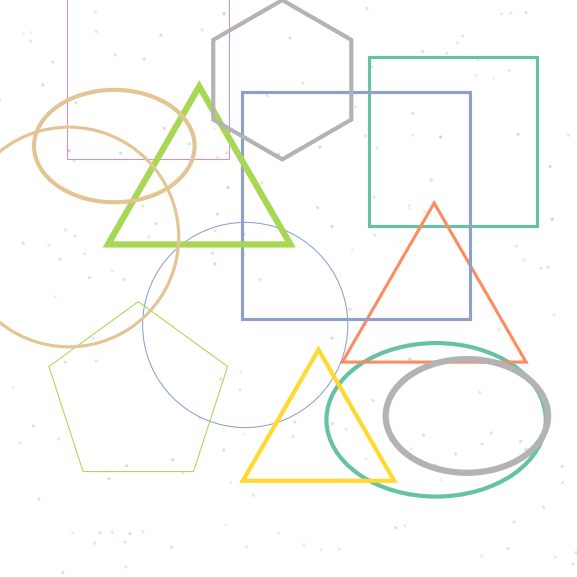[{"shape": "oval", "thickness": 2, "radius": 0.95, "center": [0.755, 0.272]}, {"shape": "square", "thickness": 1.5, "radius": 0.73, "center": [0.784, 0.754]}, {"shape": "triangle", "thickness": 1.5, "radius": 0.92, "center": [0.752, 0.464]}, {"shape": "square", "thickness": 1.5, "radius": 0.99, "center": [0.617, 0.643]}, {"shape": "circle", "thickness": 0.5, "radius": 0.89, "center": [0.425, 0.436]}, {"shape": "square", "thickness": 0.5, "radius": 0.7, "center": [0.256, 0.865]}, {"shape": "pentagon", "thickness": 0.5, "radius": 0.81, "center": [0.239, 0.314]}, {"shape": "triangle", "thickness": 3, "radius": 0.91, "center": [0.345, 0.667]}, {"shape": "triangle", "thickness": 2, "radius": 0.76, "center": [0.552, 0.242]}, {"shape": "oval", "thickness": 2, "radius": 0.69, "center": [0.198, 0.746]}, {"shape": "circle", "thickness": 1.5, "radius": 0.95, "center": [0.119, 0.589]}, {"shape": "oval", "thickness": 3, "radius": 0.7, "center": [0.808, 0.279]}, {"shape": "hexagon", "thickness": 2, "radius": 0.69, "center": [0.489, 0.861]}]